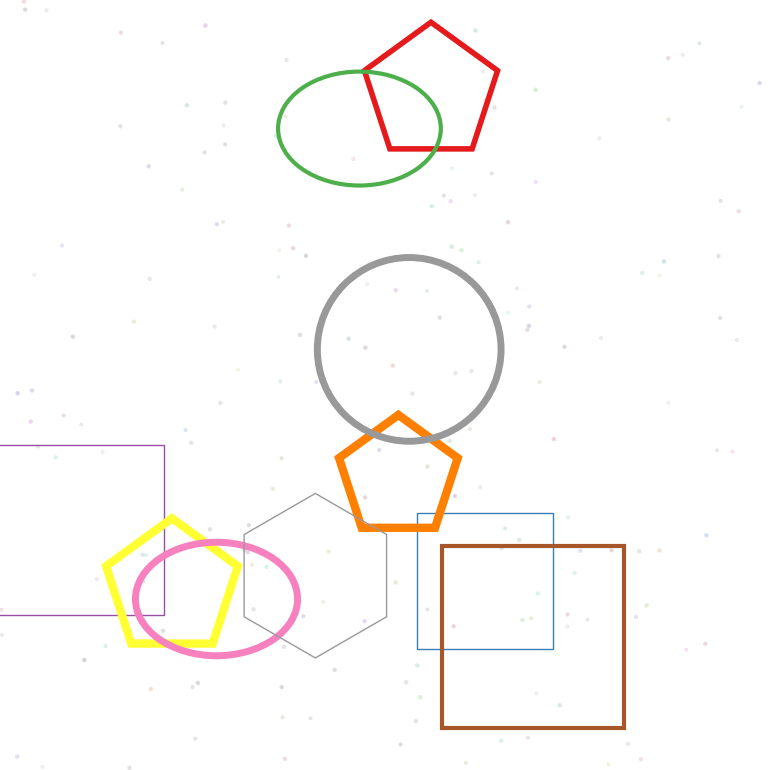[{"shape": "pentagon", "thickness": 2, "radius": 0.45, "center": [0.56, 0.88]}, {"shape": "square", "thickness": 0.5, "radius": 0.44, "center": [0.63, 0.245]}, {"shape": "oval", "thickness": 1.5, "radius": 0.53, "center": [0.467, 0.833]}, {"shape": "square", "thickness": 0.5, "radius": 0.55, "center": [0.104, 0.312]}, {"shape": "pentagon", "thickness": 3, "radius": 0.41, "center": [0.517, 0.38]}, {"shape": "pentagon", "thickness": 3, "radius": 0.45, "center": [0.223, 0.237]}, {"shape": "square", "thickness": 1.5, "radius": 0.59, "center": [0.692, 0.172]}, {"shape": "oval", "thickness": 2.5, "radius": 0.53, "center": [0.281, 0.222]}, {"shape": "hexagon", "thickness": 0.5, "radius": 0.53, "center": [0.41, 0.252]}, {"shape": "circle", "thickness": 2.5, "radius": 0.6, "center": [0.531, 0.546]}]